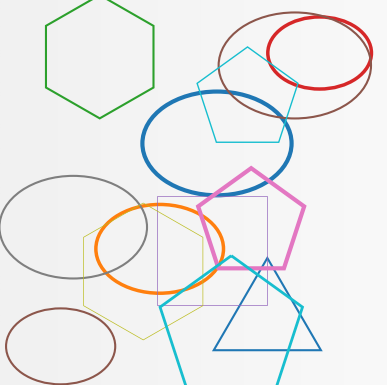[{"shape": "oval", "thickness": 3, "radius": 0.96, "center": [0.56, 0.627]}, {"shape": "triangle", "thickness": 1.5, "radius": 0.8, "center": [0.69, 0.17]}, {"shape": "oval", "thickness": 2.5, "radius": 0.82, "center": [0.412, 0.354]}, {"shape": "hexagon", "thickness": 1.5, "radius": 0.8, "center": [0.257, 0.853]}, {"shape": "oval", "thickness": 2.5, "radius": 0.67, "center": [0.825, 0.862]}, {"shape": "square", "thickness": 0.5, "radius": 0.71, "center": [0.548, 0.349]}, {"shape": "oval", "thickness": 1.5, "radius": 0.7, "center": [0.157, 0.1]}, {"shape": "oval", "thickness": 1.5, "radius": 0.98, "center": [0.761, 0.83]}, {"shape": "pentagon", "thickness": 3, "radius": 0.72, "center": [0.648, 0.419]}, {"shape": "oval", "thickness": 1.5, "radius": 0.95, "center": [0.189, 0.41]}, {"shape": "hexagon", "thickness": 0.5, "radius": 0.89, "center": [0.37, 0.295]}, {"shape": "pentagon", "thickness": 2, "radius": 0.97, "center": [0.597, 0.143]}, {"shape": "pentagon", "thickness": 1, "radius": 0.68, "center": [0.639, 0.741]}]